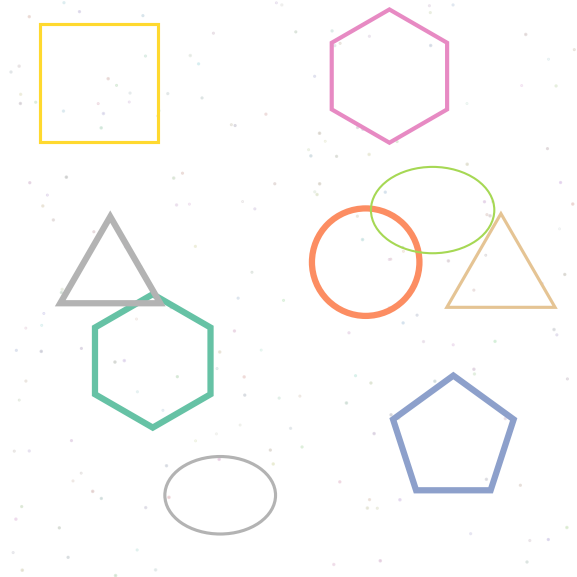[{"shape": "hexagon", "thickness": 3, "radius": 0.58, "center": [0.265, 0.374]}, {"shape": "circle", "thickness": 3, "radius": 0.47, "center": [0.633, 0.545]}, {"shape": "pentagon", "thickness": 3, "radius": 0.55, "center": [0.785, 0.239]}, {"shape": "hexagon", "thickness": 2, "radius": 0.58, "center": [0.674, 0.867]}, {"shape": "oval", "thickness": 1, "radius": 0.53, "center": [0.749, 0.635]}, {"shape": "square", "thickness": 1.5, "radius": 0.51, "center": [0.171, 0.855]}, {"shape": "triangle", "thickness": 1.5, "radius": 0.54, "center": [0.867, 0.521]}, {"shape": "triangle", "thickness": 3, "radius": 0.5, "center": [0.191, 0.524]}, {"shape": "oval", "thickness": 1.5, "radius": 0.48, "center": [0.381, 0.142]}]